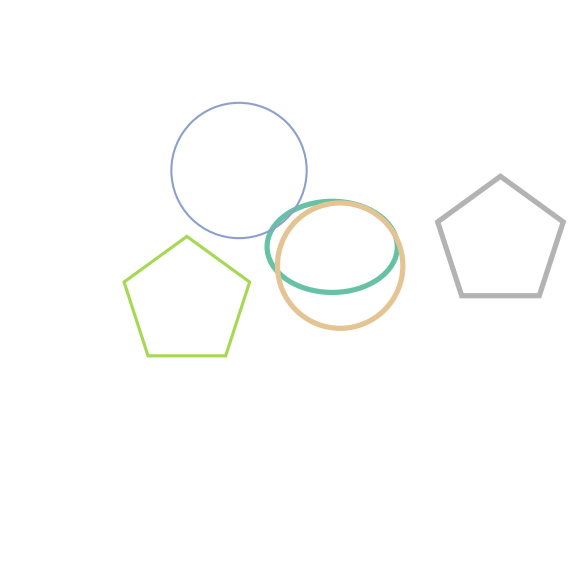[{"shape": "oval", "thickness": 2.5, "radius": 0.56, "center": [0.575, 0.572]}, {"shape": "circle", "thickness": 1, "radius": 0.59, "center": [0.414, 0.704]}, {"shape": "pentagon", "thickness": 1.5, "radius": 0.57, "center": [0.324, 0.475]}, {"shape": "circle", "thickness": 2.5, "radius": 0.54, "center": [0.589, 0.539]}, {"shape": "pentagon", "thickness": 2.5, "radius": 0.57, "center": [0.867, 0.58]}]